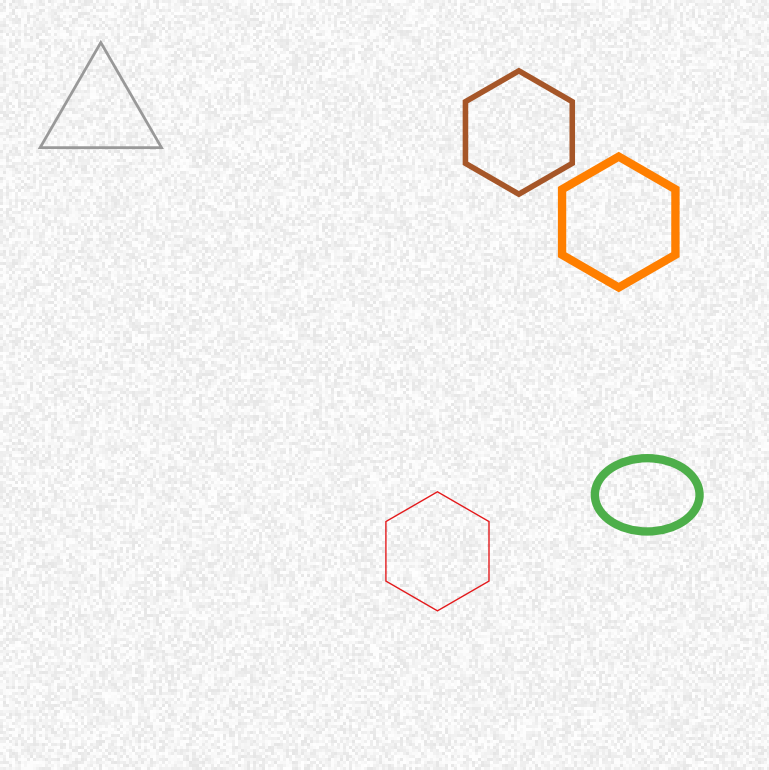[{"shape": "hexagon", "thickness": 0.5, "radius": 0.39, "center": [0.568, 0.284]}, {"shape": "oval", "thickness": 3, "radius": 0.34, "center": [0.841, 0.357]}, {"shape": "hexagon", "thickness": 3, "radius": 0.43, "center": [0.804, 0.712]}, {"shape": "hexagon", "thickness": 2, "radius": 0.4, "center": [0.674, 0.828]}, {"shape": "triangle", "thickness": 1, "radius": 0.46, "center": [0.131, 0.854]}]